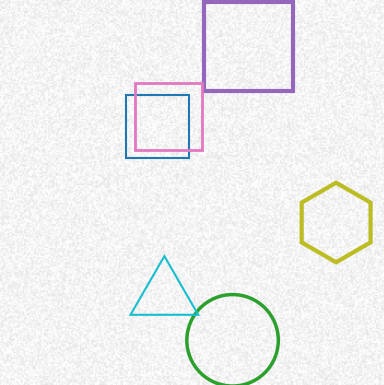[{"shape": "square", "thickness": 1.5, "radius": 0.41, "center": [0.409, 0.671]}, {"shape": "circle", "thickness": 2.5, "radius": 0.59, "center": [0.604, 0.116]}, {"shape": "square", "thickness": 3, "radius": 0.58, "center": [0.645, 0.879]}, {"shape": "square", "thickness": 2, "radius": 0.43, "center": [0.437, 0.698]}, {"shape": "hexagon", "thickness": 3, "radius": 0.52, "center": [0.873, 0.422]}, {"shape": "triangle", "thickness": 1.5, "radius": 0.51, "center": [0.427, 0.233]}]